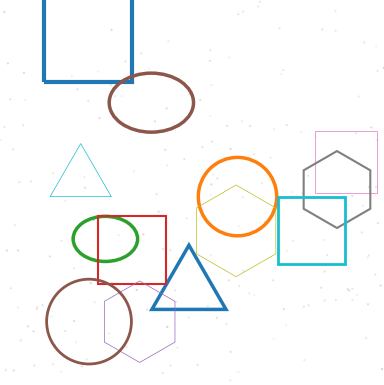[{"shape": "triangle", "thickness": 2.5, "radius": 0.56, "center": [0.491, 0.252]}, {"shape": "square", "thickness": 3, "radius": 0.57, "center": [0.229, 0.9]}, {"shape": "circle", "thickness": 2.5, "radius": 0.51, "center": [0.617, 0.489]}, {"shape": "oval", "thickness": 2.5, "radius": 0.42, "center": [0.274, 0.379]}, {"shape": "square", "thickness": 1.5, "radius": 0.44, "center": [0.344, 0.351]}, {"shape": "hexagon", "thickness": 0.5, "radius": 0.53, "center": [0.363, 0.164]}, {"shape": "oval", "thickness": 2.5, "radius": 0.55, "center": [0.393, 0.733]}, {"shape": "circle", "thickness": 2, "radius": 0.55, "center": [0.231, 0.165]}, {"shape": "square", "thickness": 0.5, "radius": 0.4, "center": [0.899, 0.579]}, {"shape": "hexagon", "thickness": 1.5, "radius": 0.5, "center": [0.875, 0.508]}, {"shape": "hexagon", "thickness": 0.5, "radius": 0.6, "center": [0.613, 0.4]}, {"shape": "triangle", "thickness": 0.5, "radius": 0.46, "center": [0.21, 0.535]}, {"shape": "square", "thickness": 2, "radius": 0.43, "center": [0.809, 0.402]}]